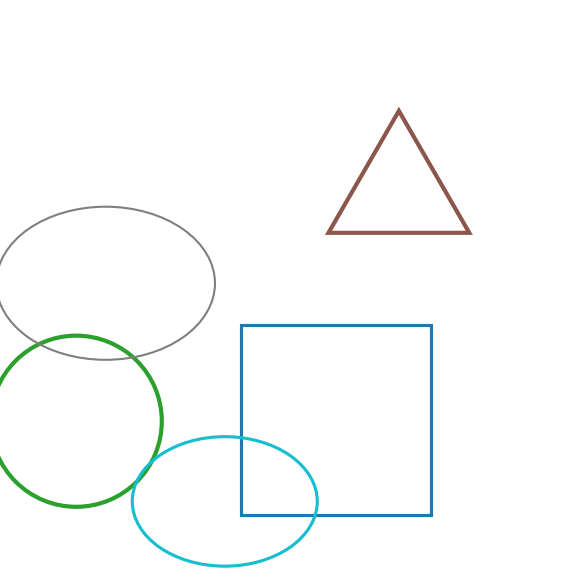[{"shape": "square", "thickness": 1.5, "radius": 0.82, "center": [0.582, 0.271]}, {"shape": "circle", "thickness": 2, "radius": 0.74, "center": [0.132, 0.27]}, {"shape": "triangle", "thickness": 2, "radius": 0.7, "center": [0.691, 0.666]}, {"shape": "oval", "thickness": 1, "radius": 0.95, "center": [0.183, 0.509]}, {"shape": "oval", "thickness": 1.5, "radius": 0.8, "center": [0.389, 0.131]}]